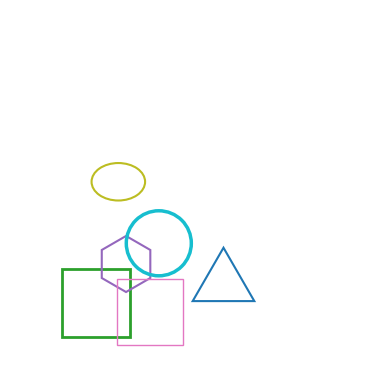[{"shape": "triangle", "thickness": 1.5, "radius": 0.46, "center": [0.581, 0.264]}, {"shape": "square", "thickness": 2, "radius": 0.44, "center": [0.25, 0.214]}, {"shape": "hexagon", "thickness": 1.5, "radius": 0.36, "center": [0.327, 0.314]}, {"shape": "square", "thickness": 1, "radius": 0.43, "center": [0.39, 0.189]}, {"shape": "oval", "thickness": 1.5, "radius": 0.35, "center": [0.307, 0.528]}, {"shape": "circle", "thickness": 2.5, "radius": 0.42, "center": [0.412, 0.368]}]